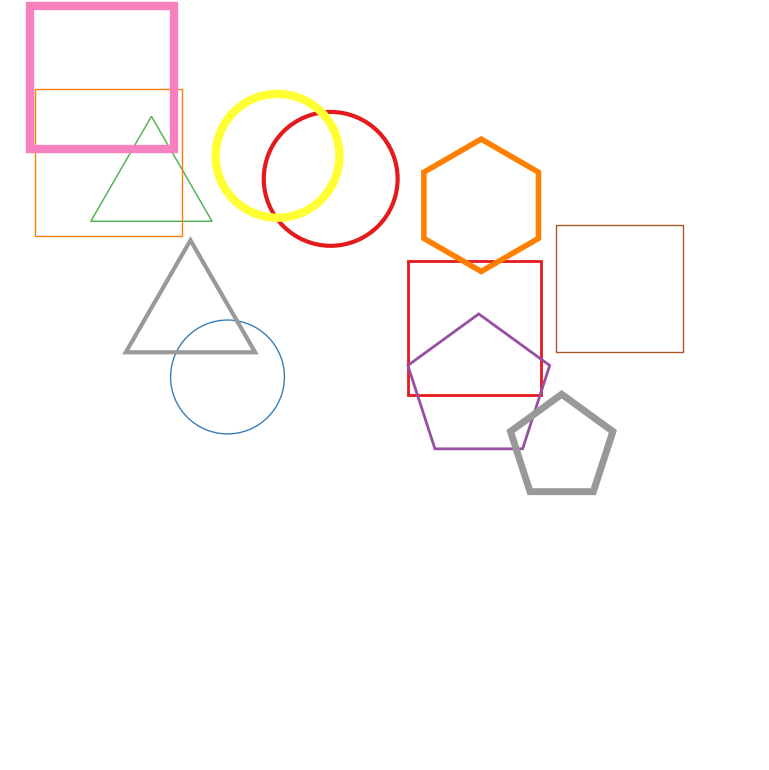[{"shape": "square", "thickness": 1, "radius": 0.43, "center": [0.616, 0.574]}, {"shape": "circle", "thickness": 1.5, "radius": 0.43, "center": [0.429, 0.768]}, {"shape": "circle", "thickness": 0.5, "radius": 0.37, "center": [0.295, 0.51]}, {"shape": "triangle", "thickness": 0.5, "radius": 0.45, "center": [0.197, 0.758]}, {"shape": "pentagon", "thickness": 1, "radius": 0.48, "center": [0.622, 0.495]}, {"shape": "square", "thickness": 0.5, "radius": 0.48, "center": [0.14, 0.789]}, {"shape": "hexagon", "thickness": 2, "radius": 0.43, "center": [0.625, 0.733]}, {"shape": "circle", "thickness": 3, "radius": 0.4, "center": [0.36, 0.798]}, {"shape": "square", "thickness": 0.5, "radius": 0.41, "center": [0.805, 0.625]}, {"shape": "square", "thickness": 3, "radius": 0.47, "center": [0.133, 0.899]}, {"shape": "pentagon", "thickness": 2.5, "radius": 0.35, "center": [0.729, 0.418]}, {"shape": "triangle", "thickness": 1.5, "radius": 0.48, "center": [0.247, 0.591]}]